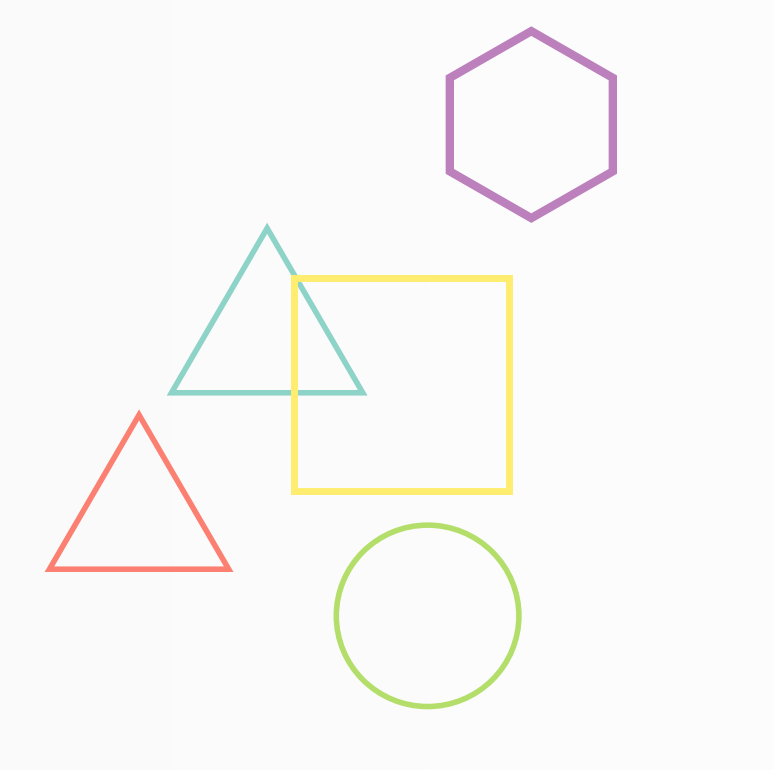[{"shape": "triangle", "thickness": 2, "radius": 0.71, "center": [0.345, 0.561]}, {"shape": "triangle", "thickness": 2, "radius": 0.67, "center": [0.179, 0.328]}, {"shape": "circle", "thickness": 2, "radius": 0.59, "center": [0.552, 0.2]}, {"shape": "hexagon", "thickness": 3, "radius": 0.61, "center": [0.686, 0.838]}, {"shape": "square", "thickness": 2.5, "radius": 0.69, "center": [0.518, 0.501]}]